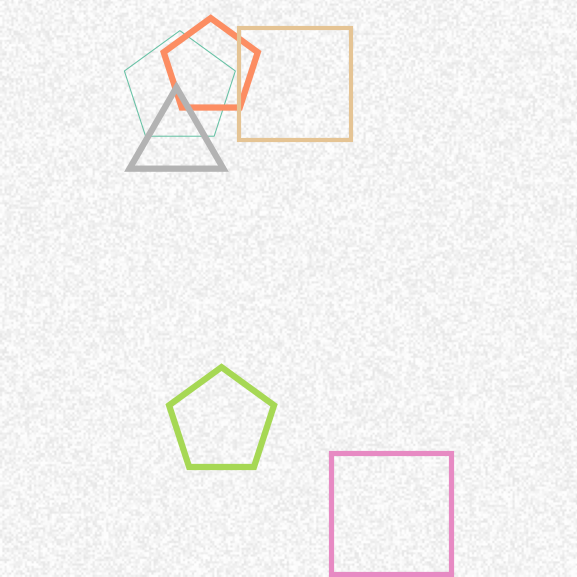[{"shape": "pentagon", "thickness": 0.5, "radius": 0.51, "center": [0.311, 0.845]}, {"shape": "pentagon", "thickness": 3, "radius": 0.43, "center": [0.365, 0.882]}, {"shape": "square", "thickness": 2.5, "radius": 0.52, "center": [0.677, 0.11]}, {"shape": "pentagon", "thickness": 3, "radius": 0.48, "center": [0.384, 0.268]}, {"shape": "square", "thickness": 2, "radius": 0.49, "center": [0.51, 0.854]}, {"shape": "triangle", "thickness": 3, "radius": 0.47, "center": [0.306, 0.754]}]